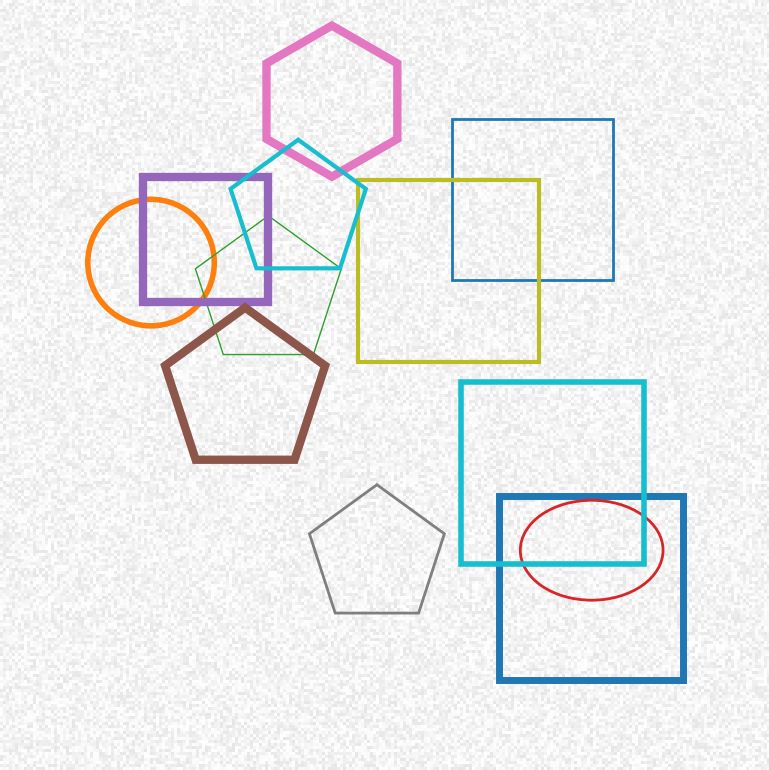[{"shape": "square", "thickness": 1, "radius": 0.52, "center": [0.691, 0.741]}, {"shape": "square", "thickness": 2.5, "radius": 0.6, "center": [0.768, 0.237]}, {"shape": "circle", "thickness": 2, "radius": 0.41, "center": [0.196, 0.659]}, {"shape": "pentagon", "thickness": 0.5, "radius": 0.5, "center": [0.349, 0.62]}, {"shape": "oval", "thickness": 1, "radius": 0.46, "center": [0.768, 0.285]}, {"shape": "square", "thickness": 3, "radius": 0.41, "center": [0.267, 0.689]}, {"shape": "pentagon", "thickness": 3, "radius": 0.55, "center": [0.318, 0.491]}, {"shape": "hexagon", "thickness": 3, "radius": 0.49, "center": [0.431, 0.869]}, {"shape": "pentagon", "thickness": 1, "radius": 0.46, "center": [0.489, 0.278]}, {"shape": "square", "thickness": 1.5, "radius": 0.59, "center": [0.582, 0.648]}, {"shape": "square", "thickness": 2, "radius": 0.59, "center": [0.717, 0.386]}, {"shape": "pentagon", "thickness": 1.5, "radius": 0.46, "center": [0.387, 0.726]}]